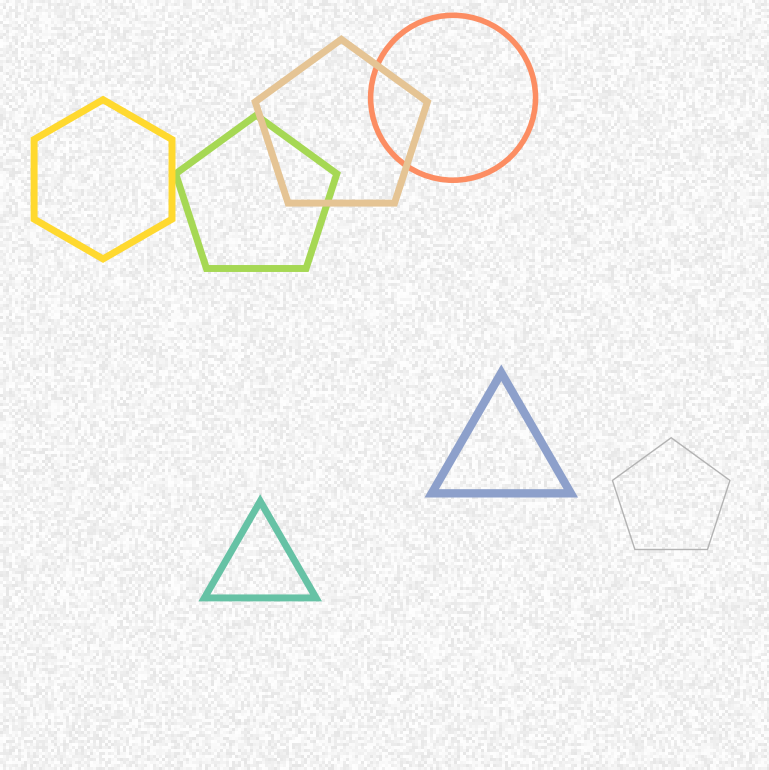[{"shape": "triangle", "thickness": 2.5, "radius": 0.42, "center": [0.338, 0.265]}, {"shape": "circle", "thickness": 2, "radius": 0.54, "center": [0.588, 0.873]}, {"shape": "triangle", "thickness": 3, "radius": 0.52, "center": [0.651, 0.411]}, {"shape": "pentagon", "thickness": 2.5, "radius": 0.55, "center": [0.333, 0.74]}, {"shape": "hexagon", "thickness": 2.5, "radius": 0.52, "center": [0.134, 0.767]}, {"shape": "pentagon", "thickness": 2.5, "radius": 0.59, "center": [0.443, 0.831]}, {"shape": "pentagon", "thickness": 0.5, "radius": 0.4, "center": [0.872, 0.351]}]